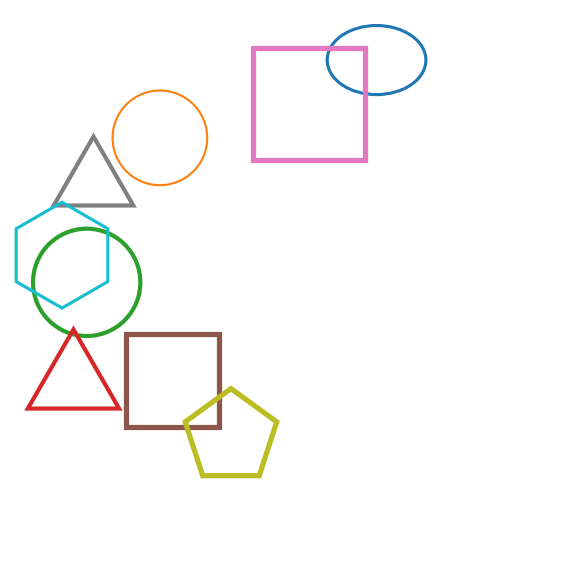[{"shape": "oval", "thickness": 1.5, "radius": 0.43, "center": [0.652, 0.895]}, {"shape": "circle", "thickness": 1, "radius": 0.41, "center": [0.277, 0.76]}, {"shape": "circle", "thickness": 2, "radius": 0.46, "center": [0.15, 0.51]}, {"shape": "triangle", "thickness": 2, "radius": 0.46, "center": [0.127, 0.337]}, {"shape": "square", "thickness": 2.5, "radius": 0.4, "center": [0.299, 0.34]}, {"shape": "square", "thickness": 2.5, "radius": 0.48, "center": [0.536, 0.819]}, {"shape": "triangle", "thickness": 2, "radius": 0.4, "center": [0.162, 0.683]}, {"shape": "pentagon", "thickness": 2.5, "radius": 0.42, "center": [0.4, 0.243]}, {"shape": "hexagon", "thickness": 1.5, "radius": 0.46, "center": [0.107, 0.557]}]